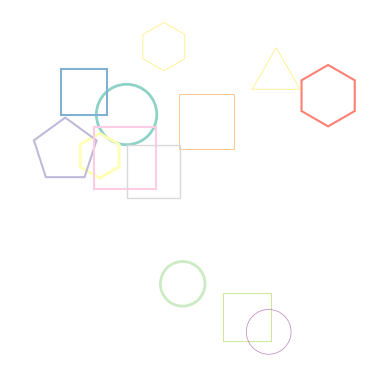[{"shape": "circle", "thickness": 2, "radius": 0.39, "center": [0.329, 0.703]}, {"shape": "hexagon", "thickness": 2, "radius": 0.29, "center": [0.259, 0.596]}, {"shape": "pentagon", "thickness": 1.5, "radius": 0.43, "center": [0.169, 0.609]}, {"shape": "hexagon", "thickness": 1.5, "radius": 0.4, "center": [0.852, 0.752]}, {"shape": "square", "thickness": 1.5, "radius": 0.3, "center": [0.217, 0.761]}, {"shape": "square", "thickness": 0.5, "radius": 0.36, "center": [0.537, 0.684]}, {"shape": "square", "thickness": 0.5, "radius": 0.31, "center": [0.642, 0.176]}, {"shape": "square", "thickness": 1.5, "radius": 0.4, "center": [0.326, 0.59]}, {"shape": "square", "thickness": 1, "radius": 0.35, "center": [0.399, 0.555]}, {"shape": "circle", "thickness": 0.5, "radius": 0.29, "center": [0.698, 0.138]}, {"shape": "circle", "thickness": 2, "radius": 0.29, "center": [0.474, 0.263]}, {"shape": "hexagon", "thickness": 0.5, "radius": 0.31, "center": [0.426, 0.879]}, {"shape": "triangle", "thickness": 0.5, "radius": 0.36, "center": [0.717, 0.804]}]